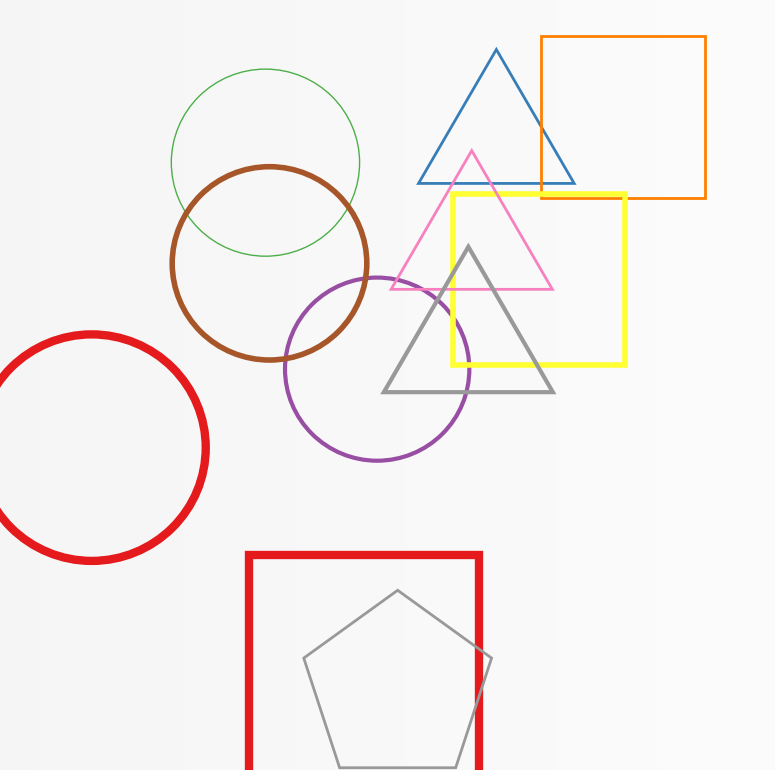[{"shape": "square", "thickness": 3, "radius": 0.74, "center": [0.469, 0.13]}, {"shape": "circle", "thickness": 3, "radius": 0.74, "center": [0.118, 0.419]}, {"shape": "triangle", "thickness": 1, "radius": 0.58, "center": [0.64, 0.82]}, {"shape": "circle", "thickness": 0.5, "radius": 0.61, "center": [0.343, 0.789]}, {"shape": "circle", "thickness": 1.5, "radius": 0.59, "center": [0.487, 0.521]}, {"shape": "square", "thickness": 1, "radius": 0.53, "center": [0.804, 0.848]}, {"shape": "square", "thickness": 2, "radius": 0.55, "center": [0.696, 0.637]}, {"shape": "circle", "thickness": 2, "radius": 0.63, "center": [0.348, 0.658]}, {"shape": "triangle", "thickness": 1, "radius": 0.6, "center": [0.609, 0.684]}, {"shape": "pentagon", "thickness": 1, "radius": 0.64, "center": [0.513, 0.106]}, {"shape": "triangle", "thickness": 1.5, "radius": 0.63, "center": [0.604, 0.554]}]